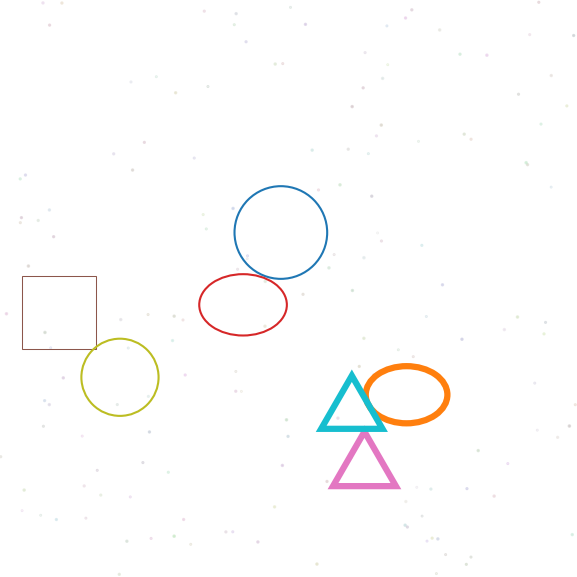[{"shape": "circle", "thickness": 1, "radius": 0.4, "center": [0.486, 0.597]}, {"shape": "oval", "thickness": 3, "radius": 0.35, "center": [0.704, 0.316]}, {"shape": "oval", "thickness": 1, "radius": 0.38, "center": [0.421, 0.471]}, {"shape": "square", "thickness": 0.5, "radius": 0.32, "center": [0.101, 0.458]}, {"shape": "triangle", "thickness": 3, "radius": 0.31, "center": [0.631, 0.189]}, {"shape": "circle", "thickness": 1, "radius": 0.33, "center": [0.208, 0.346]}, {"shape": "triangle", "thickness": 3, "radius": 0.31, "center": [0.609, 0.287]}]